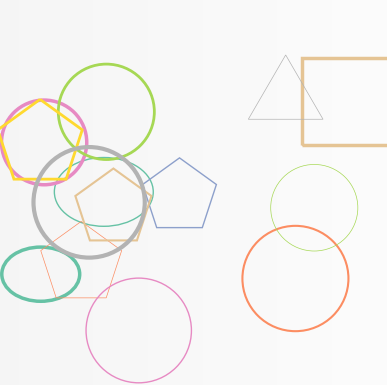[{"shape": "oval", "thickness": 2.5, "radius": 0.5, "center": [0.105, 0.288]}, {"shape": "oval", "thickness": 1, "radius": 0.64, "center": [0.268, 0.502]}, {"shape": "pentagon", "thickness": 0.5, "radius": 0.55, "center": [0.21, 0.315]}, {"shape": "circle", "thickness": 1.5, "radius": 0.68, "center": [0.762, 0.277]}, {"shape": "pentagon", "thickness": 1, "radius": 0.5, "center": [0.463, 0.49]}, {"shape": "circle", "thickness": 2.5, "radius": 0.55, "center": [0.114, 0.63]}, {"shape": "circle", "thickness": 1, "radius": 0.68, "center": [0.358, 0.142]}, {"shape": "circle", "thickness": 0.5, "radius": 0.56, "center": [0.811, 0.46]}, {"shape": "circle", "thickness": 2, "radius": 0.62, "center": [0.274, 0.71]}, {"shape": "pentagon", "thickness": 2, "radius": 0.57, "center": [0.103, 0.627]}, {"shape": "square", "thickness": 2.5, "radius": 0.56, "center": [0.891, 0.736]}, {"shape": "pentagon", "thickness": 1.5, "radius": 0.52, "center": [0.293, 0.459]}, {"shape": "circle", "thickness": 3, "radius": 0.72, "center": [0.23, 0.474]}, {"shape": "triangle", "thickness": 0.5, "radius": 0.56, "center": [0.737, 0.746]}]